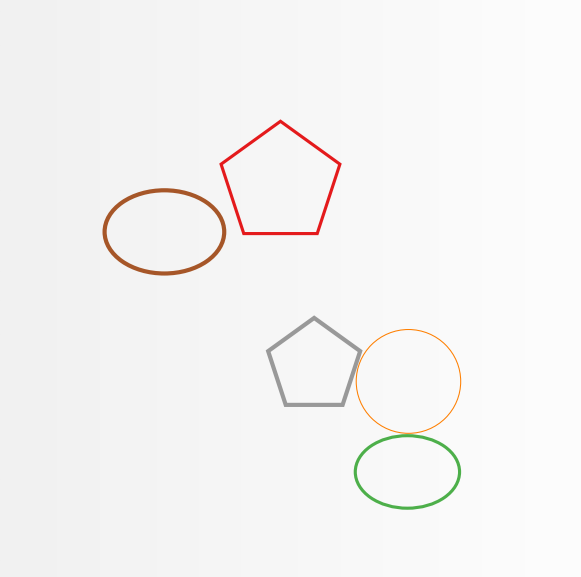[{"shape": "pentagon", "thickness": 1.5, "radius": 0.54, "center": [0.483, 0.682]}, {"shape": "oval", "thickness": 1.5, "radius": 0.45, "center": [0.701, 0.182]}, {"shape": "circle", "thickness": 0.5, "radius": 0.45, "center": [0.703, 0.339]}, {"shape": "oval", "thickness": 2, "radius": 0.51, "center": [0.283, 0.598]}, {"shape": "pentagon", "thickness": 2, "radius": 0.42, "center": [0.54, 0.365]}]